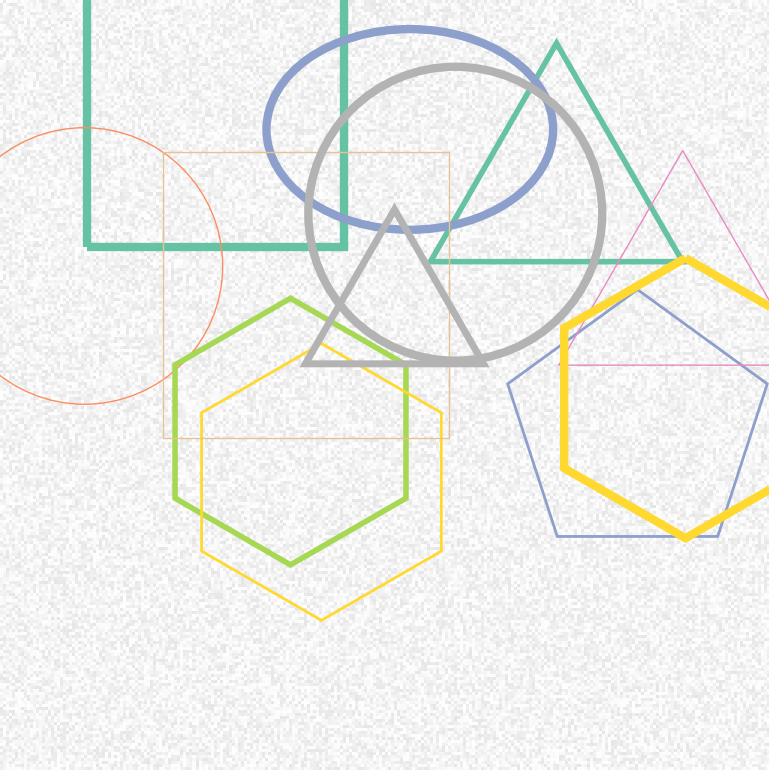[{"shape": "triangle", "thickness": 2, "radius": 0.95, "center": [0.723, 0.755]}, {"shape": "square", "thickness": 3, "radius": 0.84, "center": [0.28, 0.846]}, {"shape": "circle", "thickness": 0.5, "radius": 0.9, "center": [0.11, 0.655]}, {"shape": "pentagon", "thickness": 1, "radius": 0.89, "center": [0.828, 0.447]}, {"shape": "oval", "thickness": 3, "radius": 0.93, "center": [0.532, 0.832]}, {"shape": "triangle", "thickness": 0.5, "radius": 0.93, "center": [0.887, 0.619]}, {"shape": "hexagon", "thickness": 2, "radius": 0.87, "center": [0.377, 0.44]}, {"shape": "hexagon", "thickness": 3, "radius": 0.91, "center": [0.89, 0.483]}, {"shape": "hexagon", "thickness": 1, "radius": 0.9, "center": [0.417, 0.374]}, {"shape": "square", "thickness": 0.5, "radius": 0.93, "center": [0.397, 0.617]}, {"shape": "triangle", "thickness": 2.5, "radius": 0.67, "center": [0.512, 0.594]}, {"shape": "circle", "thickness": 3, "radius": 0.95, "center": [0.591, 0.722]}]